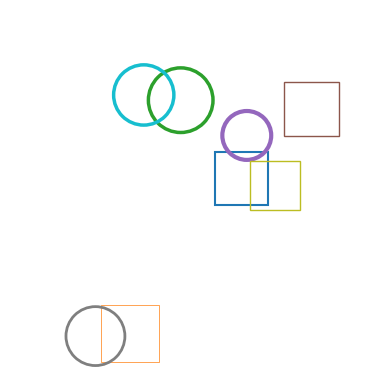[{"shape": "square", "thickness": 1.5, "radius": 0.34, "center": [0.628, 0.536]}, {"shape": "square", "thickness": 0.5, "radius": 0.38, "center": [0.338, 0.134]}, {"shape": "circle", "thickness": 2.5, "radius": 0.42, "center": [0.469, 0.74]}, {"shape": "circle", "thickness": 3, "radius": 0.32, "center": [0.641, 0.648]}, {"shape": "square", "thickness": 1, "radius": 0.36, "center": [0.81, 0.717]}, {"shape": "circle", "thickness": 2, "radius": 0.38, "center": [0.248, 0.127]}, {"shape": "square", "thickness": 1, "radius": 0.32, "center": [0.714, 0.518]}, {"shape": "circle", "thickness": 2.5, "radius": 0.39, "center": [0.373, 0.753]}]